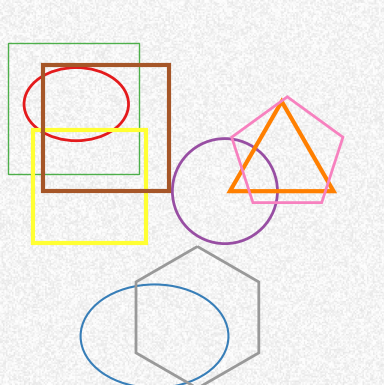[{"shape": "oval", "thickness": 2, "radius": 0.68, "center": [0.198, 0.729]}, {"shape": "oval", "thickness": 1.5, "radius": 0.96, "center": [0.401, 0.127]}, {"shape": "square", "thickness": 1, "radius": 0.85, "center": [0.19, 0.718]}, {"shape": "circle", "thickness": 2, "radius": 0.68, "center": [0.584, 0.504]}, {"shape": "triangle", "thickness": 3, "radius": 0.78, "center": [0.732, 0.581]}, {"shape": "square", "thickness": 3, "radius": 0.73, "center": [0.232, 0.517]}, {"shape": "square", "thickness": 3, "radius": 0.82, "center": [0.276, 0.667]}, {"shape": "pentagon", "thickness": 2, "radius": 0.76, "center": [0.746, 0.597]}, {"shape": "hexagon", "thickness": 2, "radius": 0.92, "center": [0.513, 0.176]}]